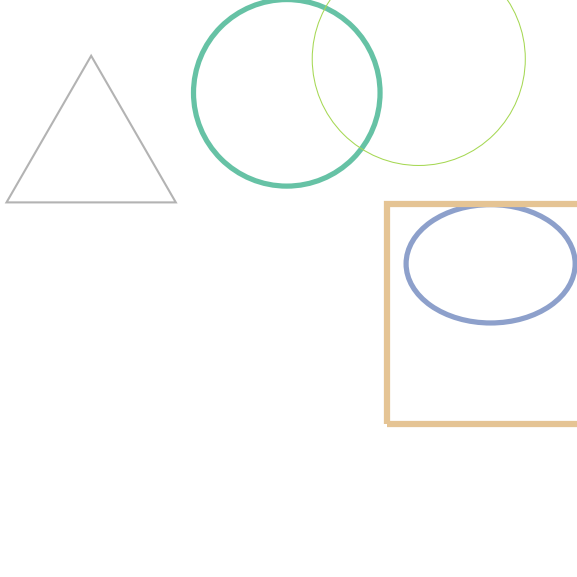[{"shape": "circle", "thickness": 2.5, "radius": 0.81, "center": [0.497, 0.838]}, {"shape": "oval", "thickness": 2.5, "radius": 0.73, "center": [0.85, 0.542]}, {"shape": "circle", "thickness": 0.5, "radius": 0.92, "center": [0.725, 0.897]}, {"shape": "square", "thickness": 3, "radius": 0.95, "center": [0.86, 0.456]}, {"shape": "triangle", "thickness": 1, "radius": 0.85, "center": [0.158, 0.733]}]